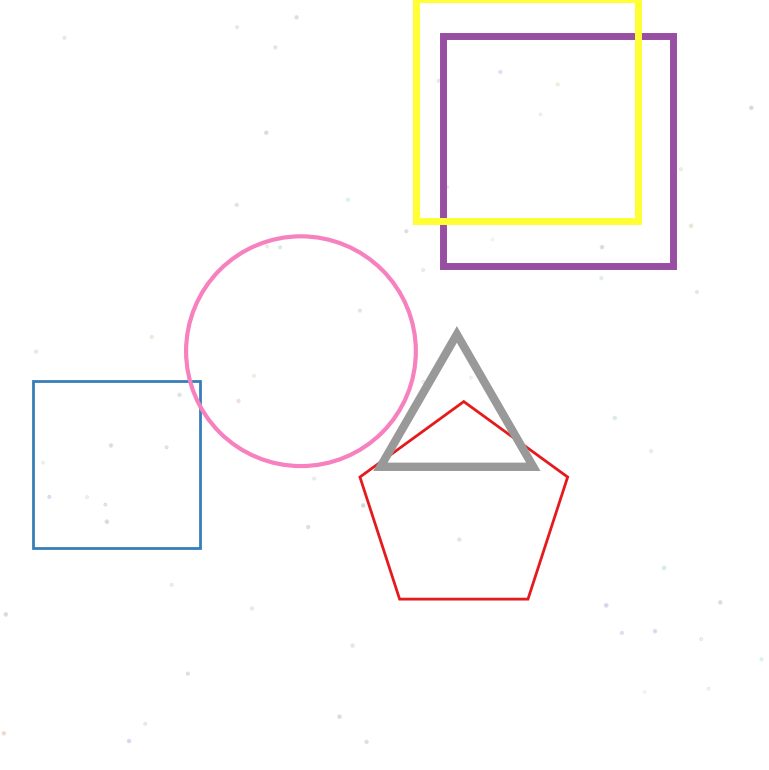[{"shape": "pentagon", "thickness": 1, "radius": 0.71, "center": [0.602, 0.337]}, {"shape": "square", "thickness": 1, "radius": 0.54, "center": [0.151, 0.396]}, {"shape": "square", "thickness": 2.5, "radius": 0.75, "center": [0.724, 0.804]}, {"shape": "square", "thickness": 2.5, "radius": 0.72, "center": [0.684, 0.857]}, {"shape": "circle", "thickness": 1.5, "radius": 0.75, "center": [0.391, 0.544]}, {"shape": "triangle", "thickness": 3, "radius": 0.57, "center": [0.593, 0.451]}]